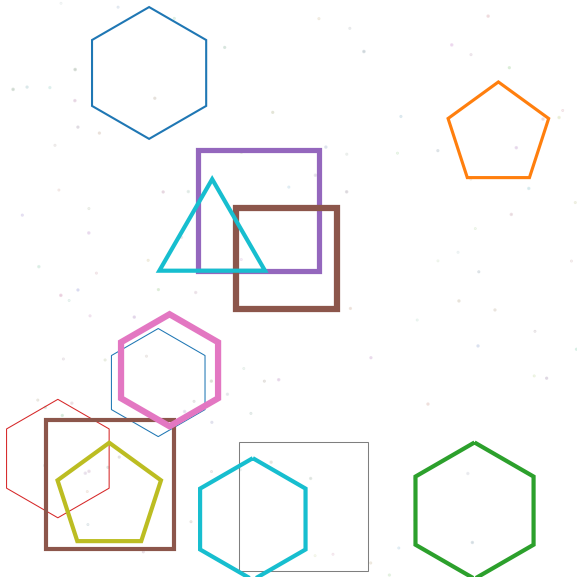[{"shape": "hexagon", "thickness": 1, "radius": 0.57, "center": [0.258, 0.873]}, {"shape": "hexagon", "thickness": 0.5, "radius": 0.47, "center": [0.274, 0.337]}, {"shape": "pentagon", "thickness": 1.5, "radius": 0.46, "center": [0.863, 0.766]}, {"shape": "hexagon", "thickness": 2, "radius": 0.59, "center": [0.822, 0.115]}, {"shape": "hexagon", "thickness": 0.5, "radius": 0.51, "center": [0.1, 0.205]}, {"shape": "square", "thickness": 2.5, "radius": 0.53, "center": [0.448, 0.634]}, {"shape": "square", "thickness": 3, "radius": 0.44, "center": [0.497, 0.552]}, {"shape": "square", "thickness": 2, "radius": 0.56, "center": [0.19, 0.16]}, {"shape": "hexagon", "thickness": 3, "radius": 0.49, "center": [0.294, 0.358]}, {"shape": "square", "thickness": 0.5, "radius": 0.56, "center": [0.526, 0.121]}, {"shape": "pentagon", "thickness": 2, "radius": 0.47, "center": [0.189, 0.138]}, {"shape": "triangle", "thickness": 2, "radius": 0.53, "center": [0.367, 0.583]}, {"shape": "hexagon", "thickness": 2, "radius": 0.53, "center": [0.438, 0.1]}]